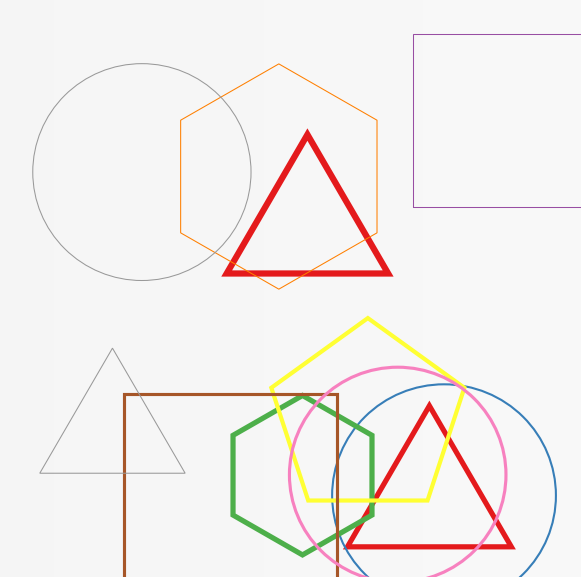[{"shape": "triangle", "thickness": 3, "radius": 0.8, "center": [0.529, 0.606]}, {"shape": "triangle", "thickness": 2.5, "radius": 0.81, "center": [0.739, 0.134]}, {"shape": "circle", "thickness": 1, "radius": 0.96, "center": [0.764, 0.141]}, {"shape": "hexagon", "thickness": 2.5, "radius": 0.69, "center": [0.52, 0.176]}, {"shape": "square", "thickness": 0.5, "radius": 0.75, "center": [0.86, 0.79]}, {"shape": "hexagon", "thickness": 0.5, "radius": 0.98, "center": [0.48, 0.693]}, {"shape": "pentagon", "thickness": 2, "radius": 0.87, "center": [0.633, 0.274]}, {"shape": "square", "thickness": 1.5, "radius": 0.92, "center": [0.396, 0.133]}, {"shape": "circle", "thickness": 1.5, "radius": 0.93, "center": [0.684, 0.177]}, {"shape": "circle", "thickness": 0.5, "radius": 0.94, "center": [0.244, 0.701]}, {"shape": "triangle", "thickness": 0.5, "radius": 0.72, "center": [0.193, 0.252]}]